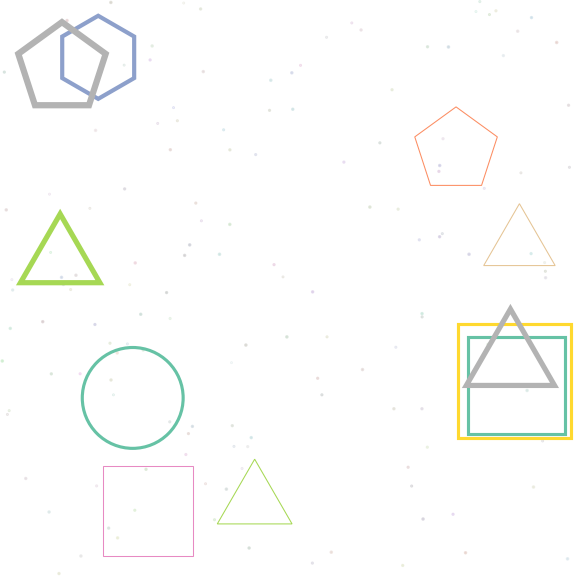[{"shape": "circle", "thickness": 1.5, "radius": 0.44, "center": [0.23, 0.31]}, {"shape": "square", "thickness": 1.5, "radius": 0.42, "center": [0.894, 0.331]}, {"shape": "pentagon", "thickness": 0.5, "radius": 0.38, "center": [0.79, 0.739]}, {"shape": "hexagon", "thickness": 2, "radius": 0.36, "center": [0.17, 0.9]}, {"shape": "square", "thickness": 0.5, "radius": 0.39, "center": [0.256, 0.115]}, {"shape": "triangle", "thickness": 2.5, "radius": 0.4, "center": [0.104, 0.549]}, {"shape": "triangle", "thickness": 0.5, "radius": 0.37, "center": [0.441, 0.129]}, {"shape": "square", "thickness": 1.5, "radius": 0.49, "center": [0.891, 0.339]}, {"shape": "triangle", "thickness": 0.5, "radius": 0.36, "center": [0.899, 0.575]}, {"shape": "triangle", "thickness": 2.5, "radius": 0.44, "center": [0.884, 0.376]}, {"shape": "pentagon", "thickness": 3, "radius": 0.4, "center": [0.107, 0.881]}]